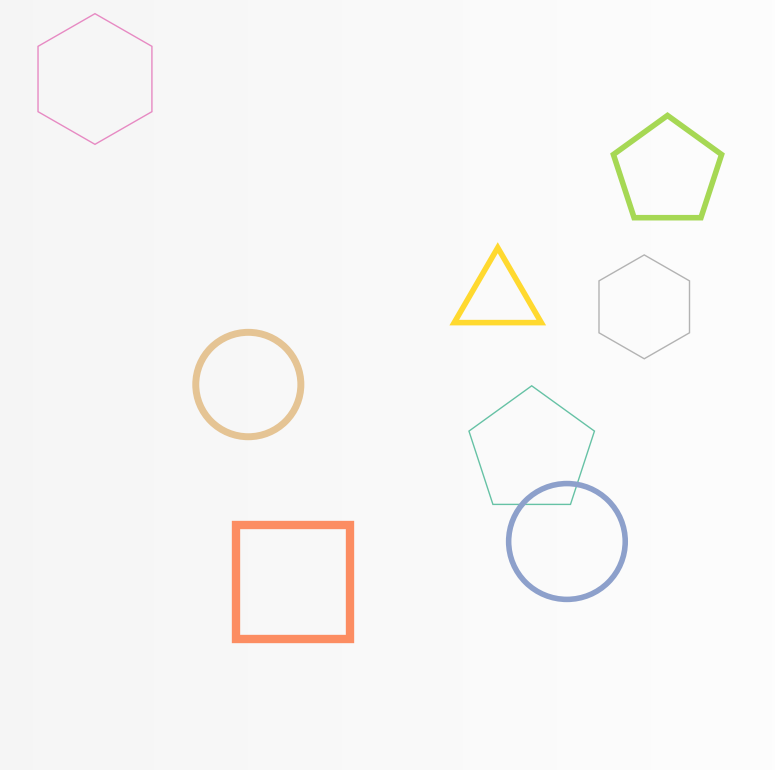[{"shape": "pentagon", "thickness": 0.5, "radius": 0.43, "center": [0.686, 0.414]}, {"shape": "square", "thickness": 3, "radius": 0.37, "center": [0.378, 0.244]}, {"shape": "circle", "thickness": 2, "radius": 0.38, "center": [0.732, 0.297]}, {"shape": "hexagon", "thickness": 0.5, "radius": 0.42, "center": [0.123, 0.897]}, {"shape": "pentagon", "thickness": 2, "radius": 0.37, "center": [0.861, 0.777]}, {"shape": "triangle", "thickness": 2, "radius": 0.32, "center": [0.642, 0.613]}, {"shape": "circle", "thickness": 2.5, "radius": 0.34, "center": [0.32, 0.501]}, {"shape": "hexagon", "thickness": 0.5, "radius": 0.34, "center": [0.831, 0.602]}]